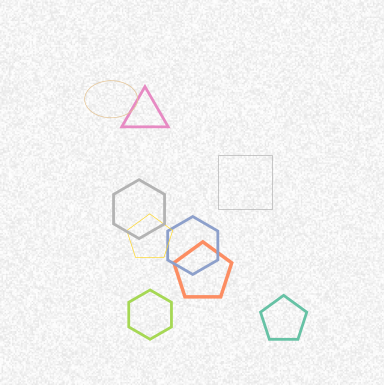[{"shape": "pentagon", "thickness": 2, "radius": 0.32, "center": [0.737, 0.17]}, {"shape": "pentagon", "thickness": 2.5, "radius": 0.39, "center": [0.527, 0.293]}, {"shape": "hexagon", "thickness": 2, "radius": 0.38, "center": [0.501, 0.362]}, {"shape": "triangle", "thickness": 2, "radius": 0.35, "center": [0.377, 0.705]}, {"shape": "hexagon", "thickness": 2, "radius": 0.32, "center": [0.39, 0.183]}, {"shape": "pentagon", "thickness": 0.5, "radius": 0.31, "center": [0.389, 0.382]}, {"shape": "oval", "thickness": 0.5, "radius": 0.34, "center": [0.289, 0.742]}, {"shape": "hexagon", "thickness": 2, "radius": 0.38, "center": [0.361, 0.457]}, {"shape": "square", "thickness": 0.5, "radius": 0.35, "center": [0.637, 0.526]}]